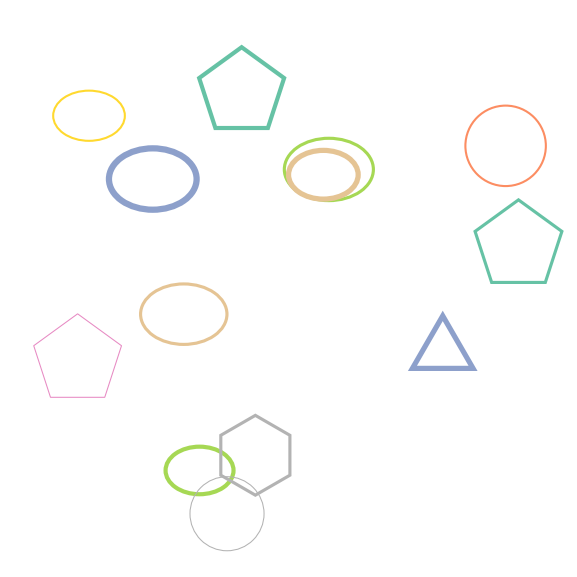[{"shape": "pentagon", "thickness": 1.5, "radius": 0.4, "center": [0.898, 0.574]}, {"shape": "pentagon", "thickness": 2, "radius": 0.39, "center": [0.418, 0.84]}, {"shape": "circle", "thickness": 1, "radius": 0.35, "center": [0.876, 0.747]}, {"shape": "triangle", "thickness": 2.5, "radius": 0.3, "center": [0.767, 0.392]}, {"shape": "oval", "thickness": 3, "radius": 0.38, "center": [0.265, 0.689]}, {"shape": "pentagon", "thickness": 0.5, "radius": 0.4, "center": [0.134, 0.376]}, {"shape": "oval", "thickness": 2, "radius": 0.29, "center": [0.346, 0.184]}, {"shape": "oval", "thickness": 1.5, "radius": 0.39, "center": [0.569, 0.706]}, {"shape": "oval", "thickness": 1, "radius": 0.31, "center": [0.154, 0.799]}, {"shape": "oval", "thickness": 2.5, "radius": 0.3, "center": [0.56, 0.697]}, {"shape": "oval", "thickness": 1.5, "radius": 0.37, "center": [0.318, 0.455]}, {"shape": "circle", "thickness": 0.5, "radius": 0.32, "center": [0.393, 0.11]}, {"shape": "hexagon", "thickness": 1.5, "radius": 0.35, "center": [0.442, 0.211]}]